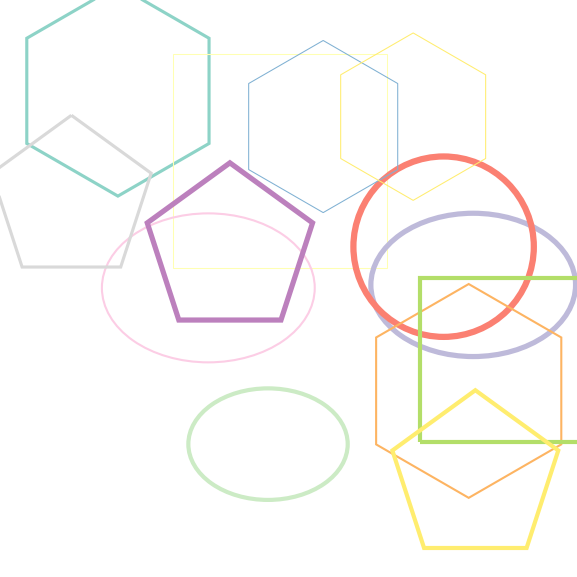[{"shape": "hexagon", "thickness": 1.5, "radius": 0.91, "center": [0.204, 0.842]}, {"shape": "square", "thickness": 0.5, "radius": 0.92, "center": [0.485, 0.721]}, {"shape": "oval", "thickness": 2.5, "radius": 0.89, "center": [0.819, 0.506]}, {"shape": "circle", "thickness": 3, "radius": 0.78, "center": [0.768, 0.572]}, {"shape": "hexagon", "thickness": 0.5, "radius": 0.75, "center": [0.56, 0.78]}, {"shape": "hexagon", "thickness": 1, "radius": 0.93, "center": [0.812, 0.322]}, {"shape": "square", "thickness": 2, "radius": 0.71, "center": [0.87, 0.376]}, {"shape": "oval", "thickness": 1, "radius": 0.92, "center": [0.361, 0.501]}, {"shape": "pentagon", "thickness": 1.5, "radius": 0.73, "center": [0.124, 0.654]}, {"shape": "pentagon", "thickness": 2.5, "radius": 0.75, "center": [0.398, 0.567]}, {"shape": "oval", "thickness": 2, "radius": 0.69, "center": [0.464, 0.23]}, {"shape": "pentagon", "thickness": 2, "radius": 0.76, "center": [0.823, 0.172]}, {"shape": "hexagon", "thickness": 0.5, "radius": 0.72, "center": [0.715, 0.797]}]